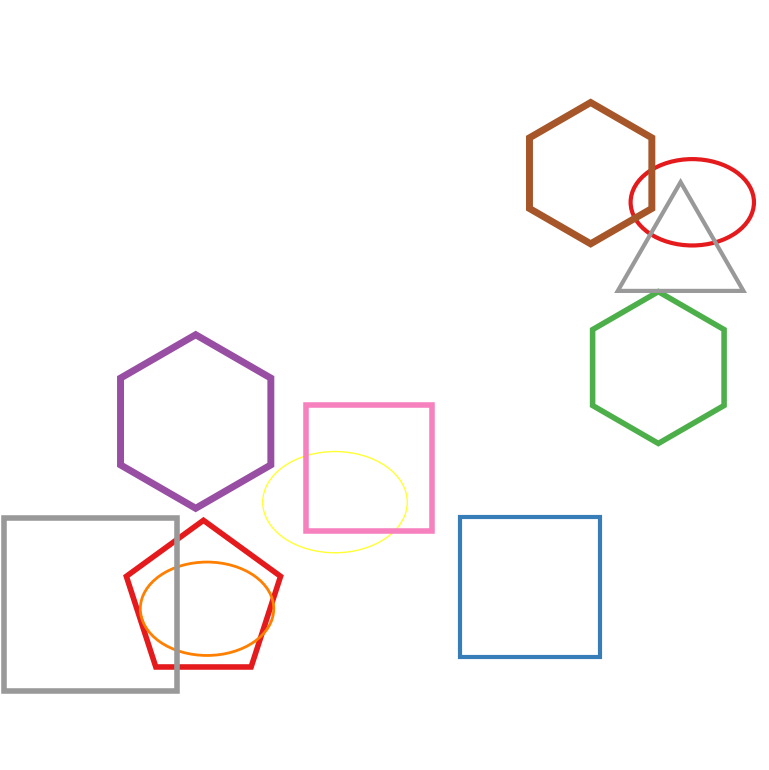[{"shape": "oval", "thickness": 1.5, "radius": 0.4, "center": [0.899, 0.737]}, {"shape": "pentagon", "thickness": 2, "radius": 0.53, "center": [0.264, 0.219]}, {"shape": "square", "thickness": 1.5, "radius": 0.45, "center": [0.689, 0.237]}, {"shape": "hexagon", "thickness": 2, "radius": 0.49, "center": [0.855, 0.523]}, {"shape": "hexagon", "thickness": 2.5, "radius": 0.56, "center": [0.254, 0.453]}, {"shape": "oval", "thickness": 1, "radius": 0.43, "center": [0.269, 0.209]}, {"shape": "oval", "thickness": 0.5, "radius": 0.47, "center": [0.435, 0.348]}, {"shape": "hexagon", "thickness": 2.5, "radius": 0.46, "center": [0.767, 0.775]}, {"shape": "square", "thickness": 2, "radius": 0.41, "center": [0.48, 0.392]}, {"shape": "square", "thickness": 2, "radius": 0.56, "center": [0.118, 0.215]}, {"shape": "triangle", "thickness": 1.5, "radius": 0.47, "center": [0.884, 0.669]}]